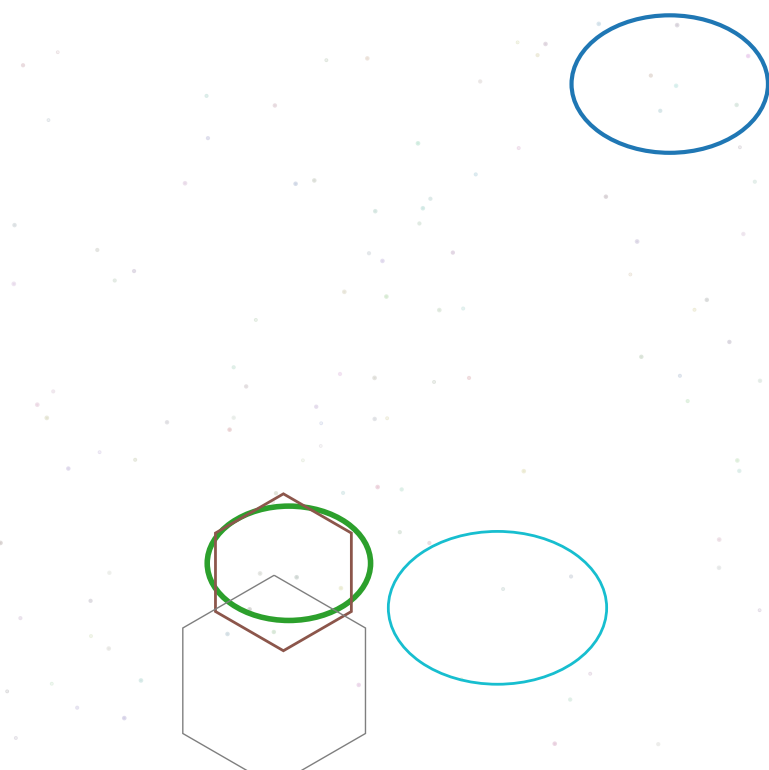[{"shape": "oval", "thickness": 1.5, "radius": 0.64, "center": [0.87, 0.891]}, {"shape": "oval", "thickness": 2, "radius": 0.53, "center": [0.375, 0.268]}, {"shape": "hexagon", "thickness": 1, "radius": 0.51, "center": [0.368, 0.257]}, {"shape": "hexagon", "thickness": 0.5, "radius": 0.68, "center": [0.356, 0.116]}, {"shape": "oval", "thickness": 1, "radius": 0.71, "center": [0.646, 0.211]}]